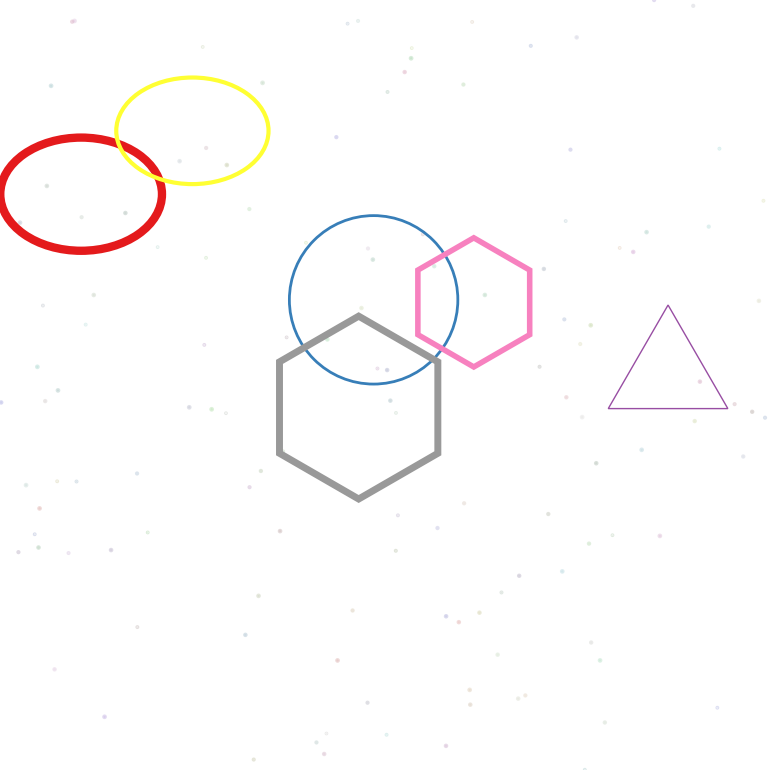[{"shape": "oval", "thickness": 3, "radius": 0.52, "center": [0.105, 0.748]}, {"shape": "circle", "thickness": 1, "radius": 0.55, "center": [0.485, 0.611]}, {"shape": "triangle", "thickness": 0.5, "radius": 0.45, "center": [0.868, 0.514]}, {"shape": "oval", "thickness": 1.5, "radius": 0.49, "center": [0.25, 0.83]}, {"shape": "hexagon", "thickness": 2, "radius": 0.42, "center": [0.615, 0.607]}, {"shape": "hexagon", "thickness": 2.5, "radius": 0.59, "center": [0.466, 0.471]}]